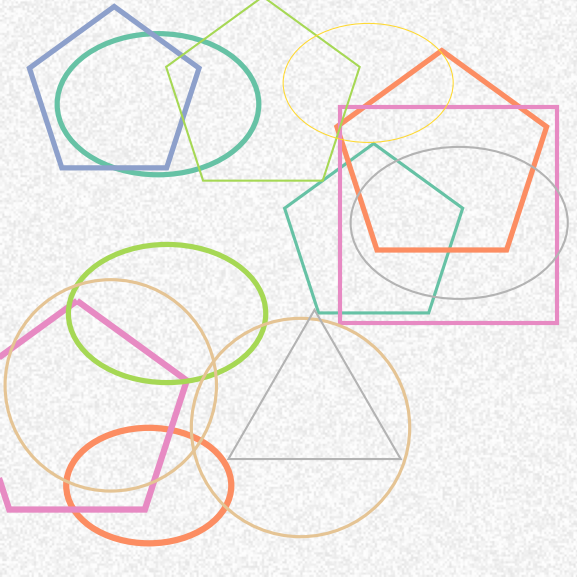[{"shape": "oval", "thickness": 2.5, "radius": 0.87, "center": [0.274, 0.819]}, {"shape": "pentagon", "thickness": 1.5, "radius": 0.81, "center": [0.647, 0.588]}, {"shape": "oval", "thickness": 3, "radius": 0.71, "center": [0.258, 0.158]}, {"shape": "pentagon", "thickness": 2.5, "radius": 0.95, "center": [0.765, 0.721]}, {"shape": "pentagon", "thickness": 2.5, "radius": 0.77, "center": [0.198, 0.833]}, {"shape": "pentagon", "thickness": 3, "radius": 1.0, "center": [0.133, 0.278]}, {"shape": "square", "thickness": 2, "radius": 0.94, "center": [0.776, 0.627]}, {"shape": "oval", "thickness": 2.5, "radius": 0.85, "center": [0.289, 0.456]}, {"shape": "pentagon", "thickness": 1, "radius": 0.88, "center": [0.455, 0.829]}, {"shape": "oval", "thickness": 0.5, "radius": 0.74, "center": [0.638, 0.856]}, {"shape": "circle", "thickness": 1.5, "radius": 0.92, "center": [0.192, 0.332]}, {"shape": "circle", "thickness": 1.5, "radius": 0.95, "center": [0.52, 0.259]}, {"shape": "oval", "thickness": 1, "radius": 0.94, "center": [0.795, 0.613]}, {"shape": "triangle", "thickness": 1, "radius": 0.86, "center": [0.545, 0.29]}]